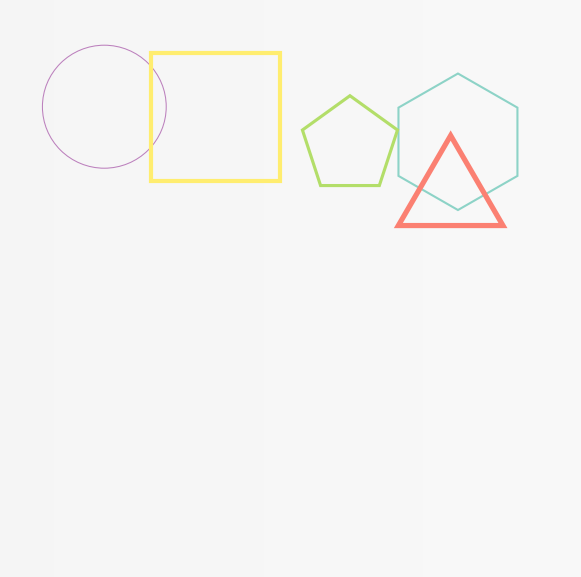[{"shape": "hexagon", "thickness": 1, "radius": 0.59, "center": [0.788, 0.754]}, {"shape": "triangle", "thickness": 2.5, "radius": 0.52, "center": [0.775, 0.661]}, {"shape": "pentagon", "thickness": 1.5, "radius": 0.43, "center": [0.602, 0.747]}, {"shape": "circle", "thickness": 0.5, "radius": 0.53, "center": [0.179, 0.814]}, {"shape": "square", "thickness": 2, "radius": 0.55, "center": [0.371, 0.797]}]